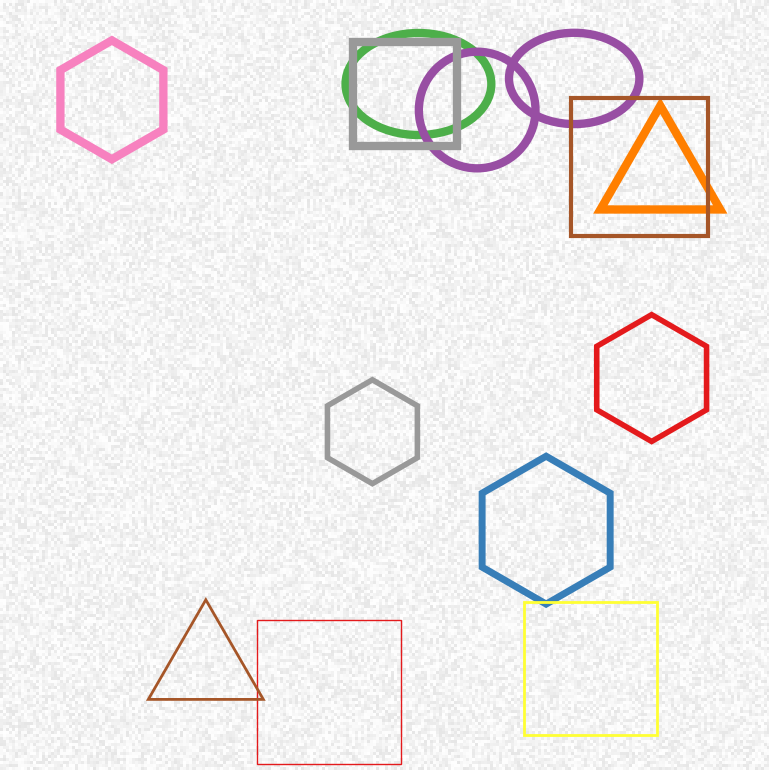[{"shape": "square", "thickness": 0.5, "radius": 0.47, "center": [0.428, 0.101]}, {"shape": "hexagon", "thickness": 2, "radius": 0.41, "center": [0.846, 0.509]}, {"shape": "hexagon", "thickness": 2.5, "radius": 0.48, "center": [0.709, 0.311]}, {"shape": "oval", "thickness": 3, "radius": 0.47, "center": [0.543, 0.891]}, {"shape": "oval", "thickness": 3, "radius": 0.42, "center": [0.746, 0.898]}, {"shape": "circle", "thickness": 3, "radius": 0.38, "center": [0.62, 0.857]}, {"shape": "triangle", "thickness": 3, "radius": 0.45, "center": [0.858, 0.773]}, {"shape": "square", "thickness": 1, "radius": 0.43, "center": [0.767, 0.132]}, {"shape": "triangle", "thickness": 1, "radius": 0.43, "center": [0.267, 0.135]}, {"shape": "square", "thickness": 1.5, "radius": 0.45, "center": [0.83, 0.783]}, {"shape": "hexagon", "thickness": 3, "radius": 0.39, "center": [0.145, 0.87]}, {"shape": "hexagon", "thickness": 2, "radius": 0.34, "center": [0.484, 0.439]}, {"shape": "square", "thickness": 3, "radius": 0.34, "center": [0.526, 0.878]}]